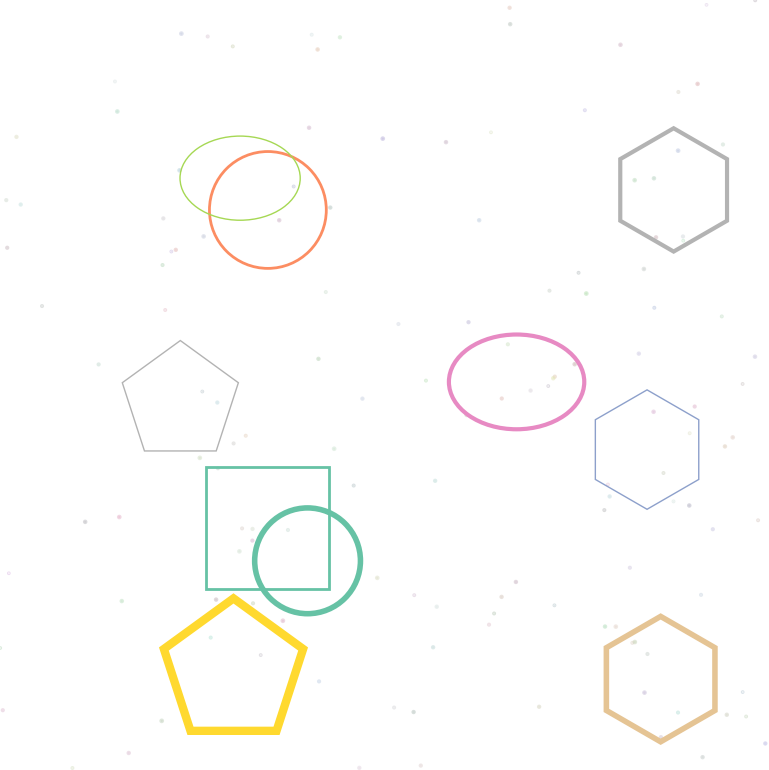[{"shape": "square", "thickness": 1, "radius": 0.4, "center": [0.347, 0.314]}, {"shape": "circle", "thickness": 2, "radius": 0.34, "center": [0.399, 0.272]}, {"shape": "circle", "thickness": 1, "radius": 0.38, "center": [0.348, 0.727]}, {"shape": "hexagon", "thickness": 0.5, "radius": 0.39, "center": [0.84, 0.416]}, {"shape": "oval", "thickness": 1.5, "radius": 0.44, "center": [0.671, 0.504]}, {"shape": "oval", "thickness": 0.5, "radius": 0.39, "center": [0.312, 0.769]}, {"shape": "pentagon", "thickness": 3, "radius": 0.48, "center": [0.303, 0.128]}, {"shape": "hexagon", "thickness": 2, "radius": 0.41, "center": [0.858, 0.118]}, {"shape": "hexagon", "thickness": 1.5, "radius": 0.4, "center": [0.875, 0.753]}, {"shape": "pentagon", "thickness": 0.5, "radius": 0.4, "center": [0.234, 0.478]}]